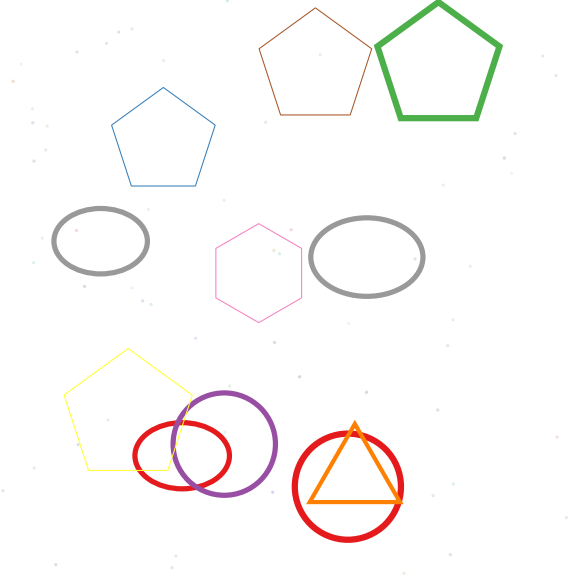[{"shape": "circle", "thickness": 3, "radius": 0.46, "center": [0.602, 0.156]}, {"shape": "oval", "thickness": 2.5, "radius": 0.41, "center": [0.315, 0.21]}, {"shape": "pentagon", "thickness": 0.5, "radius": 0.47, "center": [0.283, 0.753]}, {"shape": "pentagon", "thickness": 3, "radius": 0.56, "center": [0.759, 0.884]}, {"shape": "circle", "thickness": 2.5, "radius": 0.44, "center": [0.388, 0.23]}, {"shape": "triangle", "thickness": 2, "radius": 0.45, "center": [0.614, 0.175]}, {"shape": "pentagon", "thickness": 0.5, "radius": 0.58, "center": [0.222, 0.279]}, {"shape": "pentagon", "thickness": 0.5, "radius": 0.51, "center": [0.546, 0.883]}, {"shape": "hexagon", "thickness": 0.5, "radius": 0.43, "center": [0.448, 0.526]}, {"shape": "oval", "thickness": 2.5, "radius": 0.4, "center": [0.174, 0.581]}, {"shape": "oval", "thickness": 2.5, "radius": 0.49, "center": [0.635, 0.554]}]